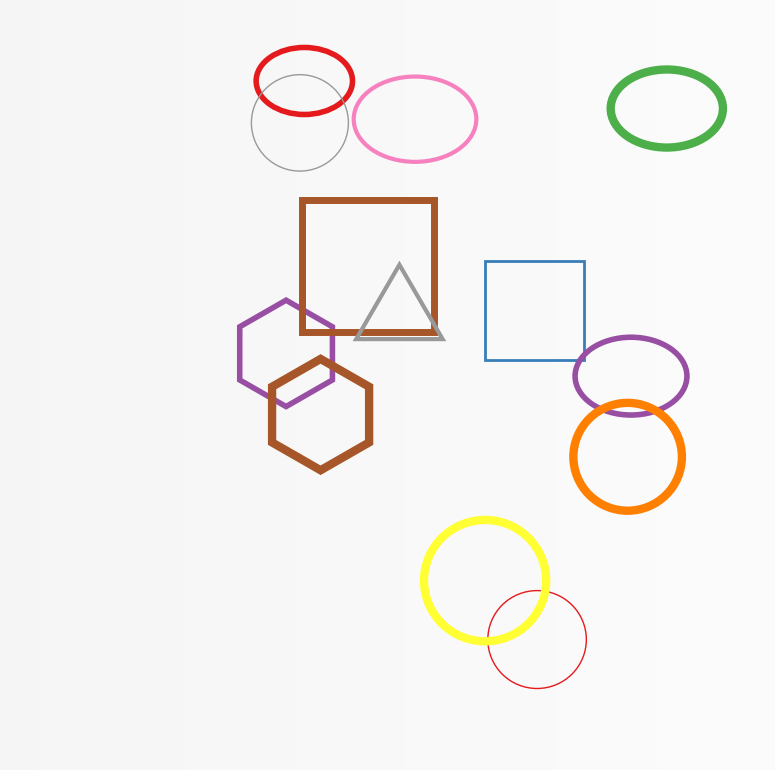[{"shape": "circle", "thickness": 0.5, "radius": 0.32, "center": [0.693, 0.169]}, {"shape": "oval", "thickness": 2, "radius": 0.31, "center": [0.393, 0.895]}, {"shape": "square", "thickness": 1, "radius": 0.32, "center": [0.689, 0.597]}, {"shape": "oval", "thickness": 3, "radius": 0.36, "center": [0.86, 0.859]}, {"shape": "oval", "thickness": 2, "radius": 0.36, "center": [0.814, 0.512]}, {"shape": "hexagon", "thickness": 2, "radius": 0.35, "center": [0.369, 0.541]}, {"shape": "circle", "thickness": 3, "radius": 0.35, "center": [0.81, 0.407]}, {"shape": "circle", "thickness": 3, "radius": 0.39, "center": [0.626, 0.246]}, {"shape": "hexagon", "thickness": 3, "radius": 0.36, "center": [0.414, 0.462]}, {"shape": "square", "thickness": 2.5, "radius": 0.43, "center": [0.475, 0.654]}, {"shape": "oval", "thickness": 1.5, "radius": 0.4, "center": [0.536, 0.845]}, {"shape": "triangle", "thickness": 1.5, "radius": 0.32, "center": [0.515, 0.592]}, {"shape": "circle", "thickness": 0.5, "radius": 0.31, "center": [0.387, 0.84]}]